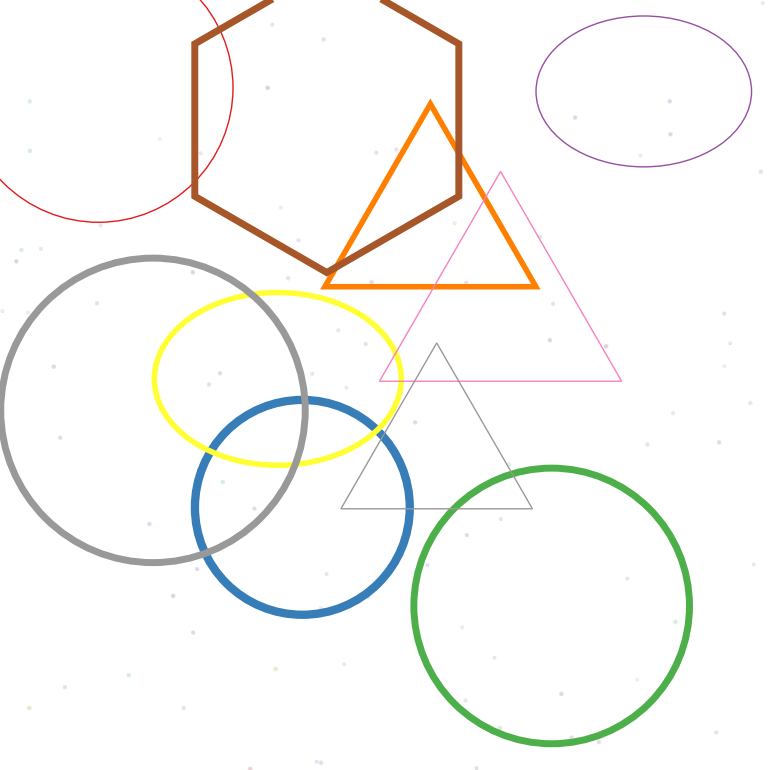[{"shape": "circle", "thickness": 0.5, "radius": 0.87, "center": [0.128, 0.886]}, {"shape": "circle", "thickness": 3, "radius": 0.7, "center": [0.393, 0.341]}, {"shape": "circle", "thickness": 2.5, "radius": 0.89, "center": [0.716, 0.213]}, {"shape": "oval", "thickness": 0.5, "radius": 0.7, "center": [0.836, 0.881]}, {"shape": "triangle", "thickness": 2, "radius": 0.79, "center": [0.559, 0.707]}, {"shape": "oval", "thickness": 2, "radius": 0.8, "center": [0.361, 0.508]}, {"shape": "hexagon", "thickness": 2.5, "radius": 0.99, "center": [0.424, 0.844]}, {"shape": "triangle", "thickness": 0.5, "radius": 0.91, "center": [0.65, 0.596]}, {"shape": "triangle", "thickness": 0.5, "radius": 0.72, "center": [0.567, 0.411]}, {"shape": "circle", "thickness": 2.5, "radius": 0.99, "center": [0.199, 0.467]}]